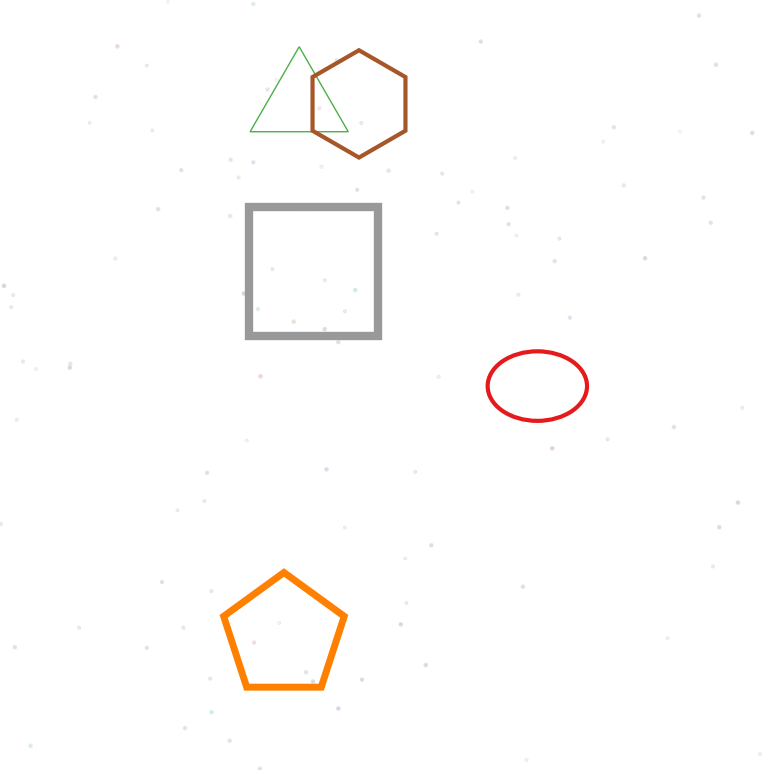[{"shape": "oval", "thickness": 1.5, "radius": 0.32, "center": [0.698, 0.499]}, {"shape": "triangle", "thickness": 0.5, "radius": 0.37, "center": [0.389, 0.866]}, {"shape": "pentagon", "thickness": 2.5, "radius": 0.41, "center": [0.369, 0.174]}, {"shape": "hexagon", "thickness": 1.5, "radius": 0.35, "center": [0.466, 0.865]}, {"shape": "square", "thickness": 3, "radius": 0.42, "center": [0.408, 0.647]}]